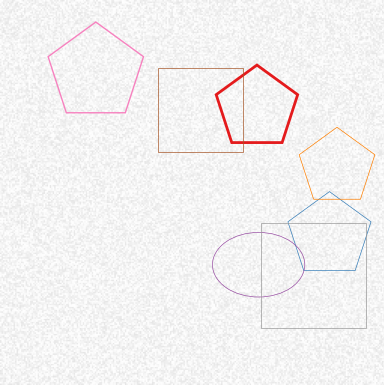[{"shape": "pentagon", "thickness": 2, "radius": 0.56, "center": [0.667, 0.72]}, {"shape": "pentagon", "thickness": 0.5, "radius": 0.57, "center": [0.856, 0.389]}, {"shape": "oval", "thickness": 0.5, "radius": 0.6, "center": [0.672, 0.312]}, {"shape": "pentagon", "thickness": 0.5, "radius": 0.52, "center": [0.875, 0.566]}, {"shape": "square", "thickness": 0.5, "radius": 0.55, "center": [0.521, 0.714]}, {"shape": "pentagon", "thickness": 1, "radius": 0.65, "center": [0.249, 0.812]}, {"shape": "square", "thickness": 0.5, "radius": 0.68, "center": [0.814, 0.285]}]